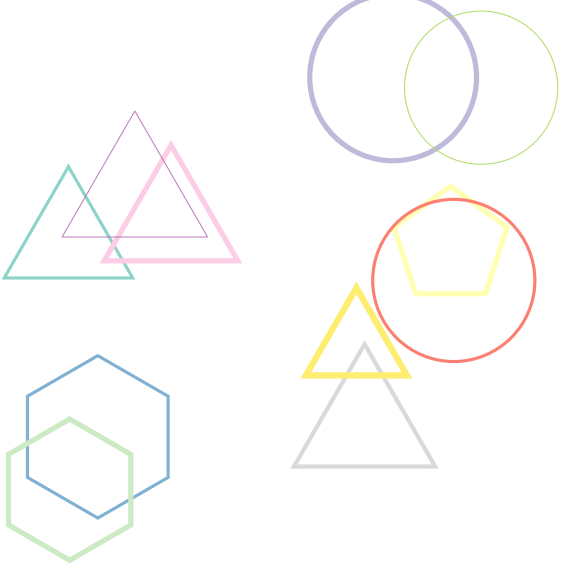[{"shape": "triangle", "thickness": 1.5, "radius": 0.64, "center": [0.119, 0.582]}, {"shape": "pentagon", "thickness": 2.5, "radius": 0.51, "center": [0.78, 0.574]}, {"shape": "circle", "thickness": 2.5, "radius": 0.72, "center": [0.681, 0.865]}, {"shape": "circle", "thickness": 1.5, "radius": 0.7, "center": [0.786, 0.513]}, {"shape": "hexagon", "thickness": 1.5, "radius": 0.7, "center": [0.169, 0.243]}, {"shape": "circle", "thickness": 0.5, "radius": 0.66, "center": [0.833, 0.847]}, {"shape": "triangle", "thickness": 2.5, "radius": 0.67, "center": [0.296, 0.614]}, {"shape": "triangle", "thickness": 2, "radius": 0.71, "center": [0.631, 0.262]}, {"shape": "triangle", "thickness": 0.5, "radius": 0.73, "center": [0.233, 0.661]}, {"shape": "hexagon", "thickness": 2.5, "radius": 0.61, "center": [0.121, 0.151]}, {"shape": "triangle", "thickness": 3, "radius": 0.51, "center": [0.617, 0.4]}]